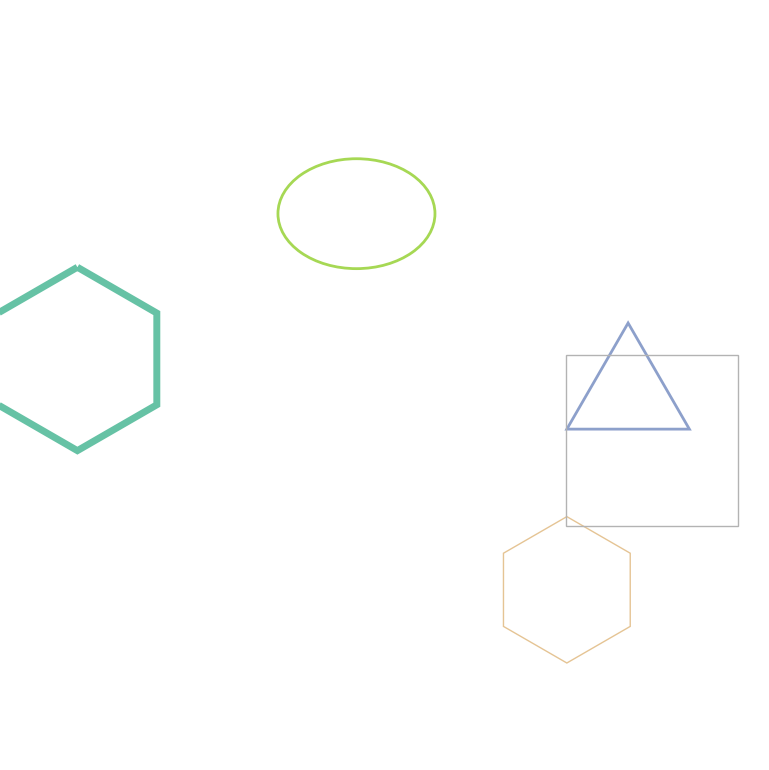[{"shape": "hexagon", "thickness": 2.5, "radius": 0.6, "center": [0.101, 0.534]}, {"shape": "triangle", "thickness": 1, "radius": 0.46, "center": [0.816, 0.489]}, {"shape": "oval", "thickness": 1, "radius": 0.51, "center": [0.463, 0.722]}, {"shape": "hexagon", "thickness": 0.5, "radius": 0.48, "center": [0.736, 0.234]}, {"shape": "square", "thickness": 0.5, "radius": 0.56, "center": [0.847, 0.428]}]